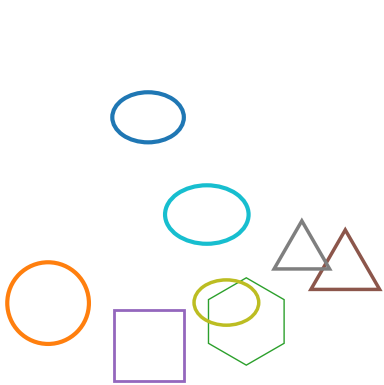[{"shape": "oval", "thickness": 3, "radius": 0.46, "center": [0.385, 0.695]}, {"shape": "circle", "thickness": 3, "radius": 0.53, "center": [0.125, 0.213]}, {"shape": "hexagon", "thickness": 1, "radius": 0.57, "center": [0.64, 0.165]}, {"shape": "square", "thickness": 2, "radius": 0.46, "center": [0.387, 0.102]}, {"shape": "triangle", "thickness": 2.5, "radius": 0.52, "center": [0.897, 0.3]}, {"shape": "triangle", "thickness": 2.5, "radius": 0.42, "center": [0.784, 0.343]}, {"shape": "oval", "thickness": 2.5, "radius": 0.42, "center": [0.588, 0.214]}, {"shape": "oval", "thickness": 3, "radius": 0.54, "center": [0.537, 0.443]}]